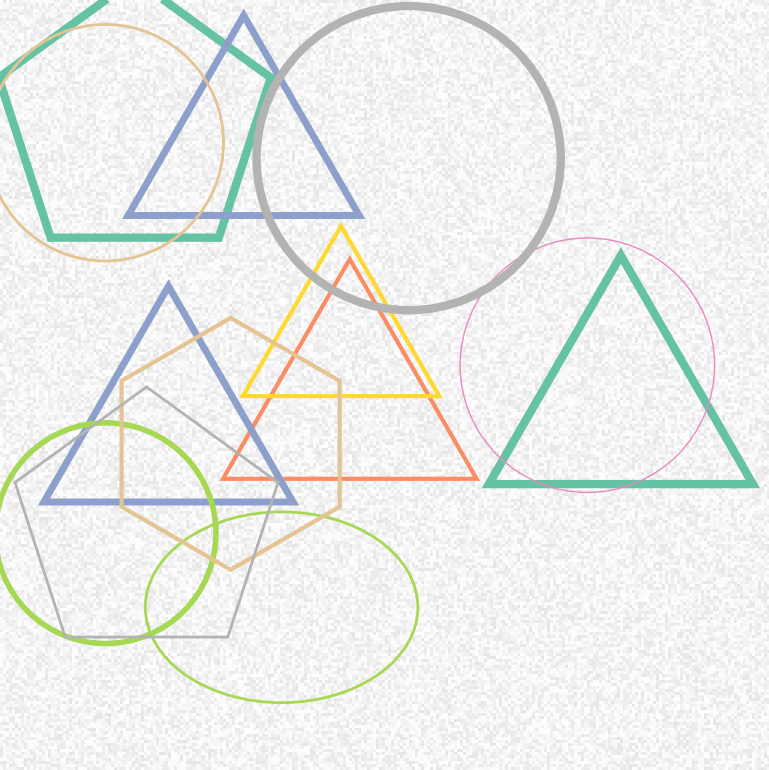[{"shape": "triangle", "thickness": 3, "radius": 0.99, "center": [0.806, 0.47]}, {"shape": "pentagon", "thickness": 3, "radius": 0.93, "center": [0.175, 0.842]}, {"shape": "triangle", "thickness": 1.5, "radius": 0.95, "center": [0.454, 0.473]}, {"shape": "triangle", "thickness": 2.5, "radius": 0.93, "center": [0.219, 0.441]}, {"shape": "triangle", "thickness": 2.5, "radius": 0.87, "center": [0.316, 0.807]}, {"shape": "circle", "thickness": 0.5, "radius": 0.83, "center": [0.763, 0.526]}, {"shape": "oval", "thickness": 1, "radius": 0.88, "center": [0.366, 0.211]}, {"shape": "circle", "thickness": 2, "radius": 0.72, "center": [0.137, 0.308]}, {"shape": "triangle", "thickness": 1.5, "radius": 0.74, "center": [0.443, 0.559]}, {"shape": "hexagon", "thickness": 1.5, "radius": 0.82, "center": [0.299, 0.424]}, {"shape": "circle", "thickness": 1, "radius": 0.77, "center": [0.137, 0.815]}, {"shape": "circle", "thickness": 3, "radius": 0.99, "center": [0.531, 0.795]}, {"shape": "pentagon", "thickness": 1, "radius": 0.9, "center": [0.19, 0.318]}]